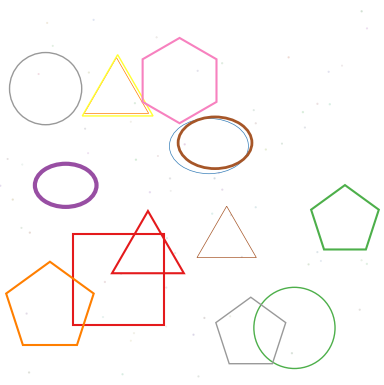[{"shape": "square", "thickness": 1.5, "radius": 0.59, "center": [0.308, 0.275]}, {"shape": "triangle", "thickness": 1.5, "radius": 0.54, "center": [0.384, 0.344]}, {"shape": "oval", "thickness": 0.5, "radius": 0.51, "center": [0.543, 0.621]}, {"shape": "circle", "thickness": 1, "radius": 0.53, "center": [0.765, 0.148]}, {"shape": "pentagon", "thickness": 1.5, "radius": 0.46, "center": [0.896, 0.427]}, {"shape": "oval", "thickness": 3, "radius": 0.4, "center": [0.171, 0.519]}, {"shape": "pentagon", "thickness": 1.5, "radius": 0.6, "center": [0.13, 0.201]}, {"shape": "triangle", "thickness": 0.5, "radius": 0.48, "center": [0.302, 0.754]}, {"shape": "triangle", "thickness": 1, "radius": 0.53, "center": [0.306, 0.752]}, {"shape": "oval", "thickness": 2, "radius": 0.48, "center": [0.559, 0.629]}, {"shape": "triangle", "thickness": 0.5, "radius": 0.44, "center": [0.589, 0.375]}, {"shape": "hexagon", "thickness": 1.5, "radius": 0.55, "center": [0.466, 0.791]}, {"shape": "pentagon", "thickness": 1, "radius": 0.48, "center": [0.651, 0.133]}, {"shape": "circle", "thickness": 1, "radius": 0.47, "center": [0.119, 0.77]}]